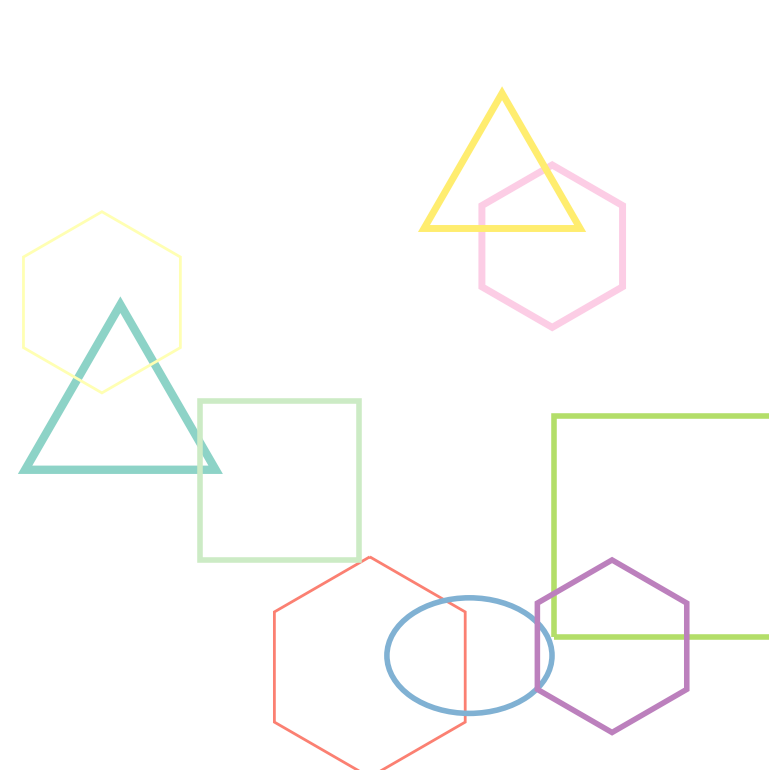[{"shape": "triangle", "thickness": 3, "radius": 0.71, "center": [0.156, 0.461]}, {"shape": "hexagon", "thickness": 1, "radius": 0.59, "center": [0.132, 0.607]}, {"shape": "hexagon", "thickness": 1, "radius": 0.72, "center": [0.48, 0.134]}, {"shape": "oval", "thickness": 2, "radius": 0.54, "center": [0.61, 0.149]}, {"shape": "square", "thickness": 2, "radius": 0.72, "center": [0.864, 0.316]}, {"shape": "hexagon", "thickness": 2.5, "radius": 0.53, "center": [0.717, 0.68]}, {"shape": "hexagon", "thickness": 2, "radius": 0.56, "center": [0.795, 0.161]}, {"shape": "square", "thickness": 2, "radius": 0.52, "center": [0.363, 0.376]}, {"shape": "triangle", "thickness": 2.5, "radius": 0.59, "center": [0.652, 0.762]}]